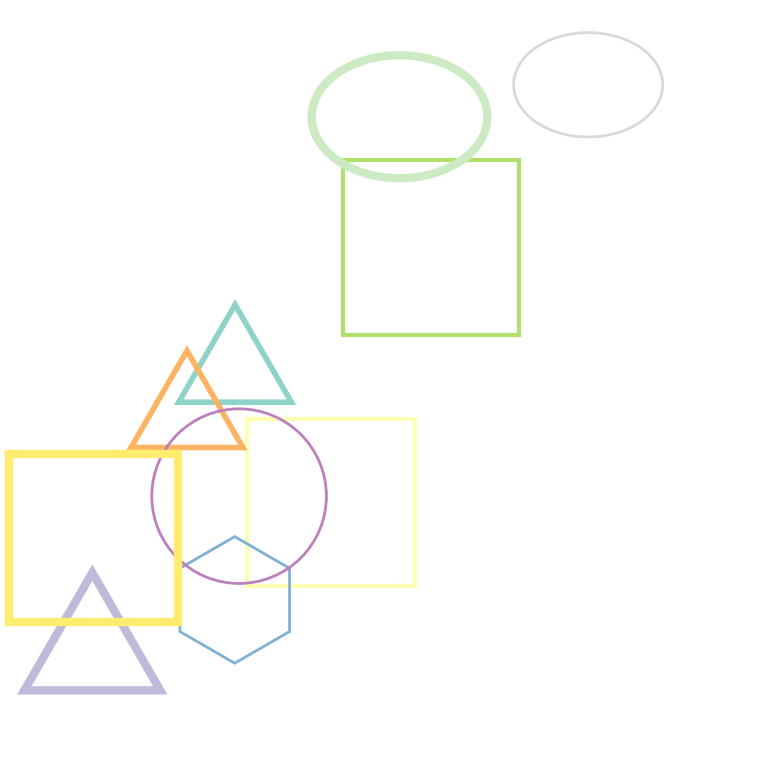[{"shape": "triangle", "thickness": 2, "radius": 0.42, "center": [0.305, 0.52]}, {"shape": "square", "thickness": 1.5, "radius": 0.54, "center": [0.43, 0.347]}, {"shape": "triangle", "thickness": 3, "radius": 0.51, "center": [0.12, 0.154]}, {"shape": "hexagon", "thickness": 1, "radius": 0.41, "center": [0.305, 0.221]}, {"shape": "triangle", "thickness": 2, "radius": 0.42, "center": [0.243, 0.461]}, {"shape": "square", "thickness": 1.5, "radius": 0.57, "center": [0.56, 0.678]}, {"shape": "oval", "thickness": 1, "radius": 0.48, "center": [0.764, 0.89]}, {"shape": "circle", "thickness": 1, "radius": 0.57, "center": [0.311, 0.356]}, {"shape": "oval", "thickness": 3, "radius": 0.57, "center": [0.519, 0.848]}, {"shape": "square", "thickness": 3, "radius": 0.55, "center": [0.122, 0.301]}]